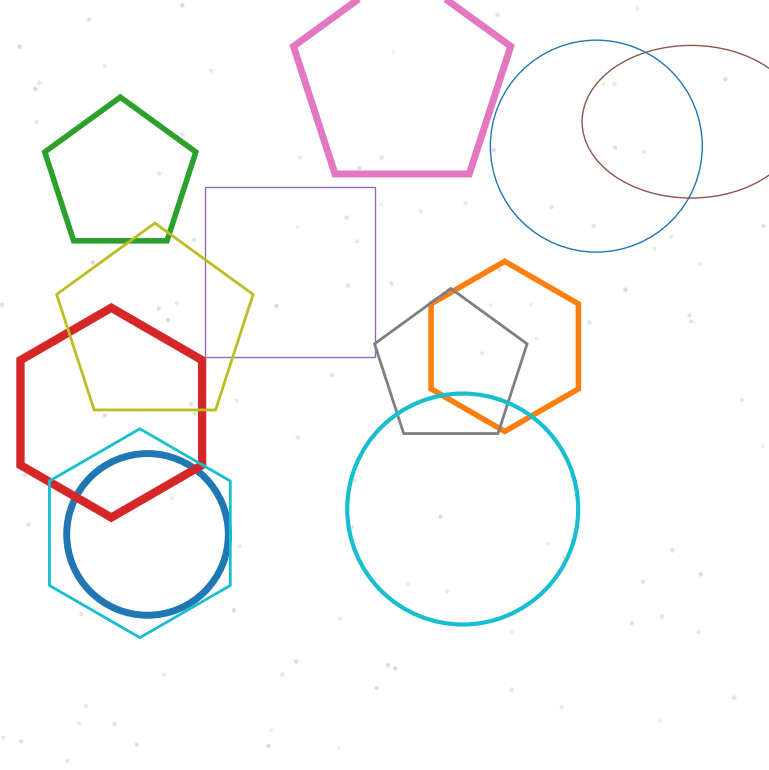[{"shape": "circle", "thickness": 2.5, "radius": 0.52, "center": [0.192, 0.306]}, {"shape": "circle", "thickness": 0.5, "radius": 0.69, "center": [0.774, 0.81]}, {"shape": "hexagon", "thickness": 2, "radius": 0.55, "center": [0.656, 0.55]}, {"shape": "pentagon", "thickness": 2, "radius": 0.52, "center": [0.156, 0.771]}, {"shape": "hexagon", "thickness": 3, "radius": 0.68, "center": [0.145, 0.464]}, {"shape": "square", "thickness": 0.5, "radius": 0.55, "center": [0.377, 0.647]}, {"shape": "oval", "thickness": 0.5, "radius": 0.71, "center": [0.898, 0.842]}, {"shape": "pentagon", "thickness": 2.5, "radius": 0.74, "center": [0.522, 0.894]}, {"shape": "pentagon", "thickness": 1, "radius": 0.52, "center": [0.585, 0.521]}, {"shape": "pentagon", "thickness": 1, "radius": 0.67, "center": [0.201, 0.576]}, {"shape": "circle", "thickness": 1.5, "radius": 0.75, "center": [0.601, 0.339]}, {"shape": "hexagon", "thickness": 1, "radius": 0.68, "center": [0.182, 0.307]}]